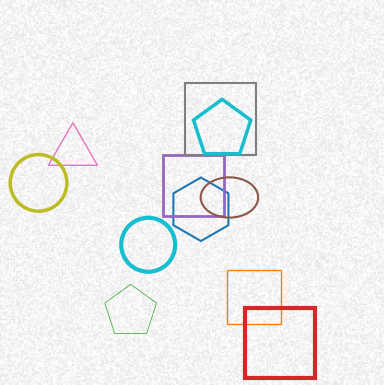[{"shape": "hexagon", "thickness": 1.5, "radius": 0.41, "center": [0.522, 0.456]}, {"shape": "square", "thickness": 1, "radius": 0.35, "center": [0.66, 0.229]}, {"shape": "pentagon", "thickness": 0.5, "radius": 0.35, "center": [0.339, 0.191]}, {"shape": "square", "thickness": 3, "radius": 0.46, "center": [0.727, 0.109]}, {"shape": "square", "thickness": 2, "radius": 0.4, "center": [0.504, 0.518]}, {"shape": "oval", "thickness": 1.5, "radius": 0.37, "center": [0.596, 0.487]}, {"shape": "triangle", "thickness": 1, "radius": 0.37, "center": [0.189, 0.607]}, {"shape": "square", "thickness": 1.5, "radius": 0.46, "center": [0.572, 0.691]}, {"shape": "circle", "thickness": 2.5, "radius": 0.37, "center": [0.1, 0.525]}, {"shape": "pentagon", "thickness": 2.5, "radius": 0.39, "center": [0.577, 0.664]}, {"shape": "circle", "thickness": 3, "radius": 0.35, "center": [0.385, 0.364]}]